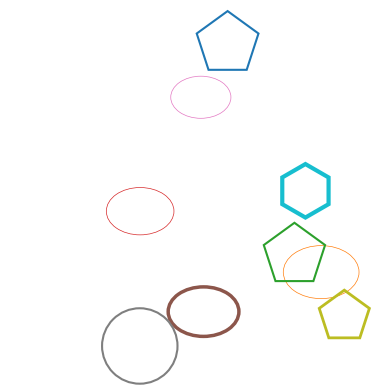[{"shape": "pentagon", "thickness": 1.5, "radius": 0.42, "center": [0.591, 0.887]}, {"shape": "oval", "thickness": 0.5, "radius": 0.49, "center": [0.834, 0.293]}, {"shape": "pentagon", "thickness": 1.5, "radius": 0.42, "center": [0.765, 0.338]}, {"shape": "oval", "thickness": 0.5, "radius": 0.44, "center": [0.364, 0.451]}, {"shape": "oval", "thickness": 2.5, "radius": 0.46, "center": [0.529, 0.191]}, {"shape": "oval", "thickness": 0.5, "radius": 0.39, "center": [0.522, 0.747]}, {"shape": "circle", "thickness": 1.5, "radius": 0.49, "center": [0.363, 0.101]}, {"shape": "pentagon", "thickness": 2, "radius": 0.34, "center": [0.894, 0.178]}, {"shape": "hexagon", "thickness": 3, "radius": 0.35, "center": [0.793, 0.504]}]